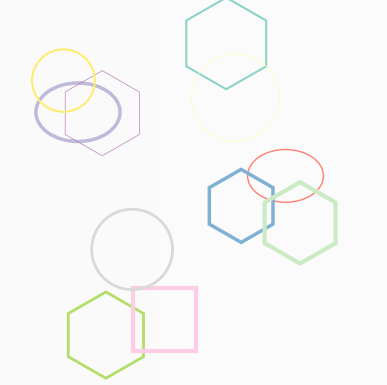[{"shape": "hexagon", "thickness": 1.5, "radius": 0.59, "center": [0.584, 0.887]}, {"shape": "circle", "thickness": 0.5, "radius": 0.57, "center": [0.608, 0.747]}, {"shape": "oval", "thickness": 2.5, "radius": 0.54, "center": [0.201, 0.709]}, {"shape": "oval", "thickness": 1, "radius": 0.49, "center": [0.737, 0.543]}, {"shape": "hexagon", "thickness": 2.5, "radius": 0.47, "center": [0.622, 0.465]}, {"shape": "hexagon", "thickness": 2, "radius": 0.56, "center": [0.273, 0.13]}, {"shape": "square", "thickness": 3, "radius": 0.41, "center": [0.424, 0.17]}, {"shape": "circle", "thickness": 2, "radius": 0.52, "center": [0.341, 0.352]}, {"shape": "hexagon", "thickness": 0.5, "radius": 0.55, "center": [0.264, 0.706]}, {"shape": "hexagon", "thickness": 3, "radius": 0.53, "center": [0.774, 0.421]}, {"shape": "circle", "thickness": 1.5, "radius": 0.41, "center": [0.164, 0.791]}]